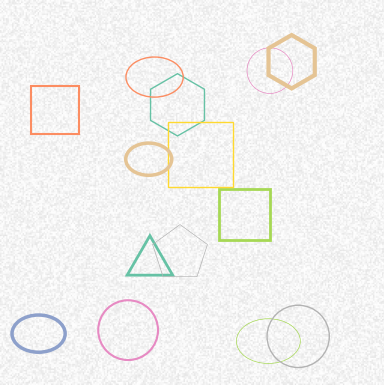[{"shape": "triangle", "thickness": 2, "radius": 0.34, "center": [0.389, 0.319]}, {"shape": "hexagon", "thickness": 1, "radius": 0.4, "center": [0.461, 0.728]}, {"shape": "oval", "thickness": 1, "radius": 0.37, "center": [0.402, 0.8]}, {"shape": "square", "thickness": 1.5, "radius": 0.31, "center": [0.142, 0.713]}, {"shape": "oval", "thickness": 2.5, "radius": 0.35, "center": [0.1, 0.133]}, {"shape": "circle", "thickness": 0.5, "radius": 0.3, "center": [0.701, 0.817]}, {"shape": "circle", "thickness": 1.5, "radius": 0.39, "center": [0.333, 0.142]}, {"shape": "square", "thickness": 2, "radius": 0.33, "center": [0.635, 0.442]}, {"shape": "oval", "thickness": 0.5, "radius": 0.42, "center": [0.697, 0.114]}, {"shape": "square", "thickness": 1, "radius": 0.42, "center": [0.521, 0.6]}, {"shape": "hexagon", "thickness": 3, "radius": 0.35, "center": [0.757, 0.84]}, {"shape": "oval", "thickness": 2.5, "radius": 0.3, "center": [0.386, 0.586]}, {"shape": "pentagon", "thickness": 0.5, "radius": 0.37, "center": [0.468, 0.342]}, {"shape": "circle", "thickness": 1, "radius": 0.4, "center": [0.775, 0.126]}]